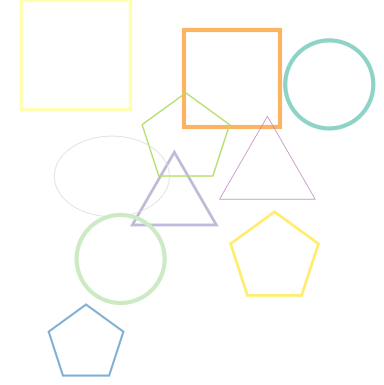[{"shape": "circle", "thickness": 3, "radius": 0.57, "center": [0.855, 0.781]}, {"shape": "square", "thickness": 2.5, "radius": 0.71, "center": [0.196, 0.858]}, {"shape": "triangle", "thickness": 2, "radius": 0.63, "center": [0.453, 0.479]}, {"shape": "pentagon", "thickness": 1.5, "radius": 0.51, "center": [0.223, 0.107]}, {"shape": "square", "thickness": 3, "radius": 0.63, "center": [0.603, 0.796]}, {"shape": "pentagon", "thickness": 1, "radius": 0.6, "center": [0.483, 0.639]}, {"shape": "oval", "thickness": 0.5, "radius": 0.75, "center": [0.291, 0.542]}, {"shape": "triangle", "thickness": 0.5, "radius": 0.72, "center": [0.694, 0.554]}, {"shape": "circle", "thickness": 3, "radius": 0.57, "center": [0.313, 0.327]}, {"shape": "pentagon", "thickness": 2, "radius": 0.6, "center": [0.713, 0.33]}]